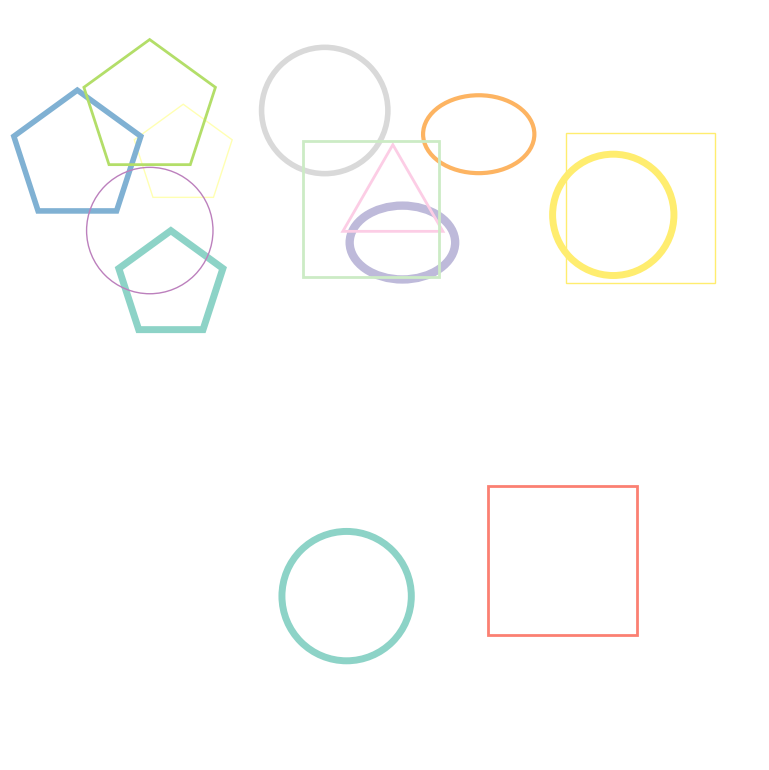[{"shape": "circle", "thickness": 2.5, "radius": 0.42, "center": [0.45, 0.226]}, {"shape": "pentagon", "thickness": 2.5, "radius": 0.36, "center": [0.222, 0.629]}, {"shape": "pentagon", "thickness": 0.5, "radius": 0.33, "center": [0.238, 0.798]}, {"shape": "oval", "thickness": 3, "radius": 0.34, "center": [0.523, 0.685]}, {"shape": "square", "thickness": 1, "radius": 0.48, "center": [0.731, 0.272]}, {"shape": "pentagon", "thickness": 2, "radius": 0.43, "center": [0.1, 0.796]}, {"shape": "oval", "thickness": 1.5, "radius": 0.36, "center": [0.622, 0.826]}, {"shape": "pentagon", "thickness": 1, "radius": 0.45, "center": [0.194, 0.859]}, {"shape": "triangle", "thickness": 1, "radius": 0.37, "center": [0.51, 0.737]}, {"shape": "circle", "thickness": 2, "radius": 0.41, "center": [0.422, 0.857]}, {"shape": "circle", "thickness": 0.5, "radius": 0.41, "center": [0.195, 0.701]}, {"shape": "square", "thickness": 1, "radius": 0.44, "center": [0.482, 0.728]}, {"shape": "square", "thickness": 0.5, "radius": 0.49, "center": [0.832, 0.73]}, {"shape": "circle", "thickness": 2.5, "radius": 0.39, "center": [0.796, 0.721]}]